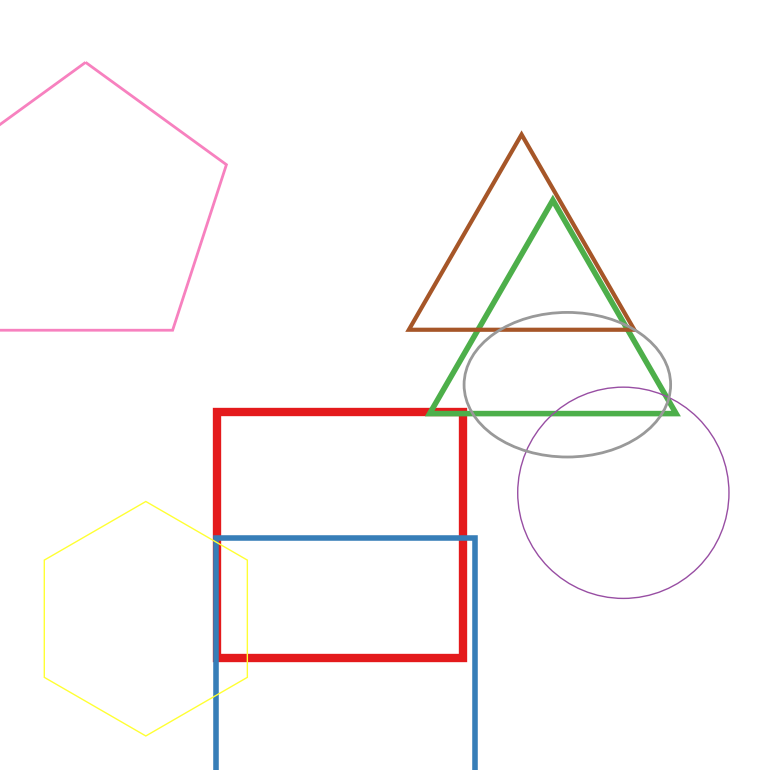[{"shape": "square", "thickness": 3, "radius": 0.8, "center": [0.441, 0.305]}, {"shape": "square", "thickness": 2, "radius": 0.84, "center": [0.449, 0.134]}, {"shape": "triangle", "thickness": 2, "radius": 0.92, "center": [0.718, 0.555]}, {"shape": "circle", "thickness": 0.5, "radius": 0.69, "center": [0.81, 0.36]}, {"shape": "hexagon", "thickness": 0.5, "radius": 0.76, "center": [0.189, 0.196]}, {"shape": "triangle", "thickness": 1.5, "radius": 0.85, "center": [0.677, 0.656]}, {"shape": "pentagon", "thickness": 1, "radius": 0.96, "center": [0.111, 0.727]}, {"shape": "oval", "thickness": 1, "radius": 0.67, "center": [0.737, 0.5]}]